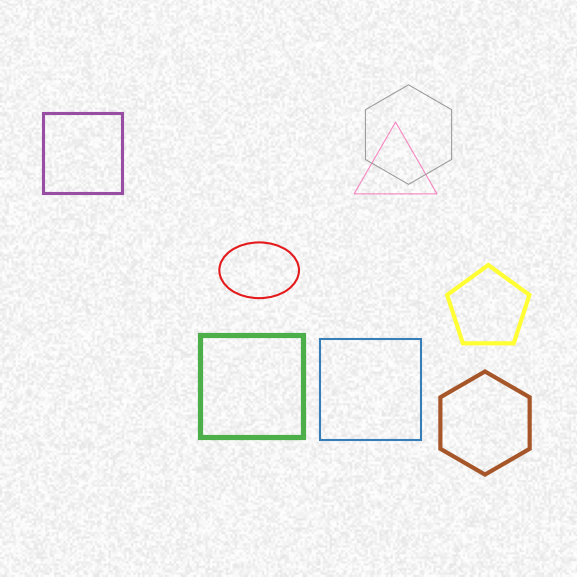[{"shape": "oval", "thickness": 1, "radius": 0.34, "center": [0.449, 0.531]}, {"shape": "square", "thickness": 1, "radius": 0.44, "center": [0.641, 0.325]}, {"shape": "square", "thickness": 2.5, "radius": 0.44, "center": [0.436, 0.33]}, {"shape": "square", "thickness": 1.5, "radius": 0.34, "center": [0.143, 0.734]}, {"shape": "pentagon", "thickness": 2, "radius": 0.37, "center": [0.846, 0.465]}, {"shape": "hexagon", "thickness": 2, "radius": 0.45, "center": [0.84, 0.267]}, {"shape": "triangle", "thickness": 0.5, "radius": 0.41, "center": [0.685, 0.705]}, {"shape": "hexagon", "thickness": 0.5, "radius": 0.43, "center": [0.707, 0.766]}]